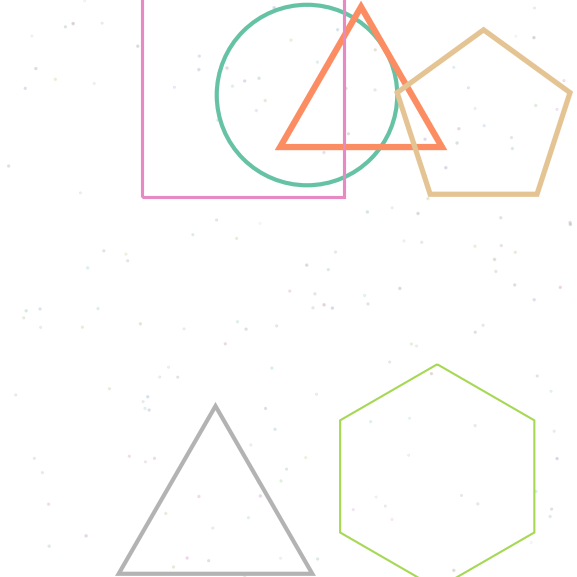[{"shape": "circle", "thickness": 2, "radius": 0.78, "center": [0.532, 0.835]}, {"shape": "triangle", "thickness": 3, "radius": 0.81, "center": [0.625, 0.825]}, {"shape": "square", "thickness": 1.5, "radius": 0.88, "center": [0.421, 0.833]}, {"shape": "hexagon", "thickness": 1, "radius": 0.97, "center": [0.757, 0.174]}, {"shape": "pentagon", "thickness": 2.5, "radius": 0.79, "center": [0.837, 0.79]}, {"shape": "triangle", "thickness": 2, "radius": 0.97, "center": [0.373, 0.102]}]